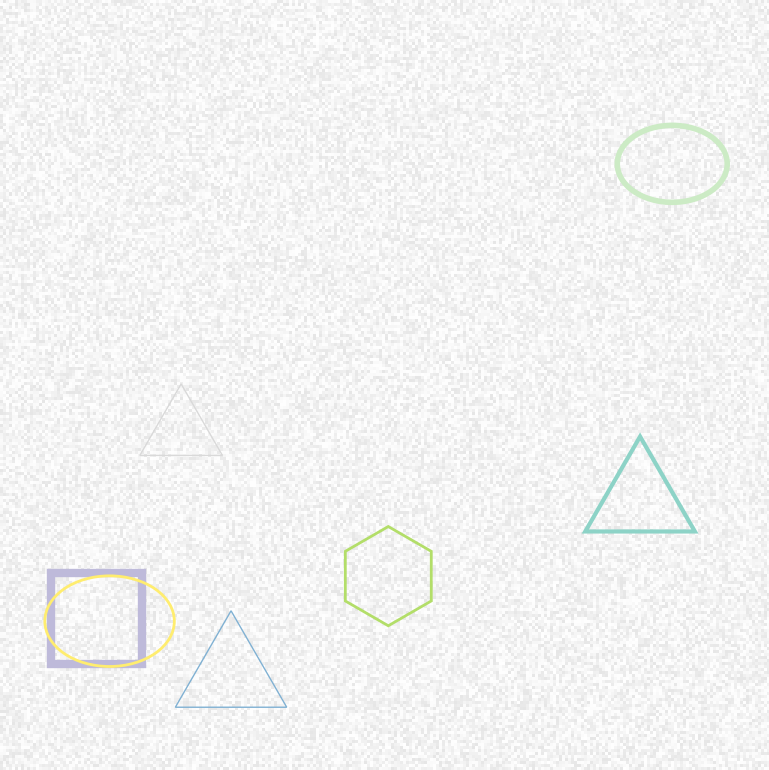[{"shape": "triangle", "thickness": 1.5, "radius": 0.41, "center": [0.831, 0.351]}, {"shape": "square", "thickness": 3, "radius": 0.3, "center": [0.125, 0.196]}, {"shape": "triangle", "thickness": 0.5, "radius": 0.42, "center": [0.3, 0.123]}, {"shape": "hexagon", "thickness": 1, "radius": 0.32, "center": [0.504, 0.252]}, {"shape": "triangle", "thickness": 0.5, "radius": 0.31, "center": [0.235, 0.44]}, {"shape": "oval", "thickness": 2, "radius": 0.36, "center": [0.873, 0.787]}, {"shape": "oval", "thickness": 1, "radius": 0.42, "center": [0.142, 0.193]}]